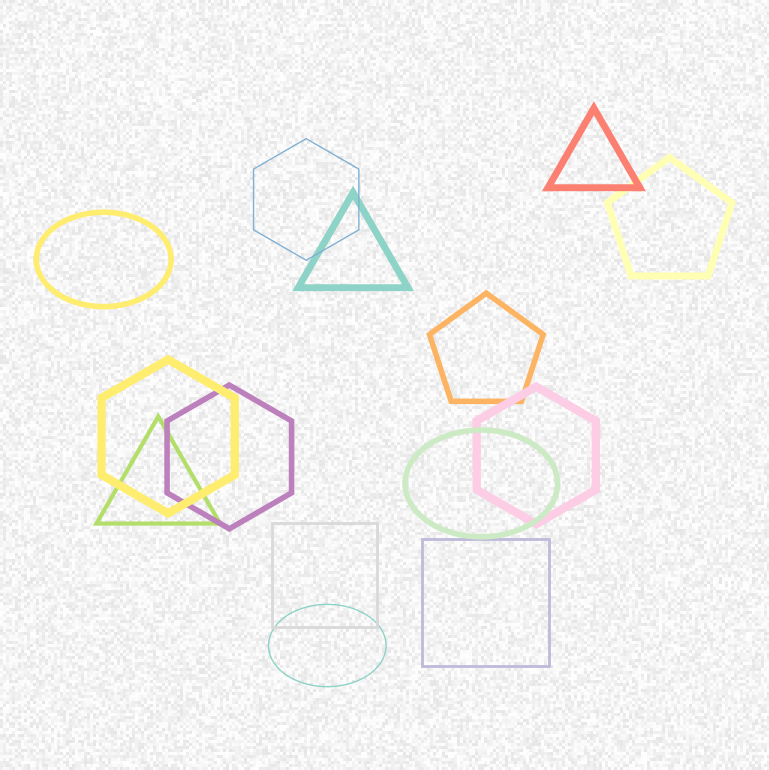[{"shape": "triangle", "thickness": 2.5, "radius": 0.41, "center": [0.459, 0.668]}, {"shape": "oval", "thickness": 0.5, "radius": 0.38, "center": [0.425, 0.162]}, {"shape": "pentagon", "thickness": 2.5, "radius": 0.43, "center": [0.87, 0.71]}, {"shape": "square", "thickness": 1, "radius": 0.41, "center": [0.63, 0.217]}, {"shape": "triangle", "thickness": 2.5, "radius": 0.34, "center": [0.771, 0.791]}, {"shape": "hexagon", "thickness": 0.5, "radius": 0.39, "center": [0.398, 0.741]}, {"shape": "pentagon", "thickness": 2, "radius": 0.39, "center": [0.632, 0.542]}, {"shape": "triangle", "thickness": 1.5, "radius": 0.46, "center": [0.206, 0.366]}, {"shape": "hexagon", "thickness": 3, "radius": 0.45, "center": [0.696, 0.409]}, {"shape": "square", "thickness": 1, "radius": 0.34, "center": [0.421, 0.254]}, {"shape": "hexagon", "thickness": 2, "radius": 0.47, "center": [0.298, 0.407]}, {"shape": "oval", "thickness": 2, "radius": 0.5, "center": [0.625, 0.372]}, {"shape": "hexagon", "thickness": 3, "radius": 0.5, "center": [0.218, 0.433]}, {"shape": "oval", "thickness": 2, "radius": 0.44, "center": [0.135, 0.663]}]